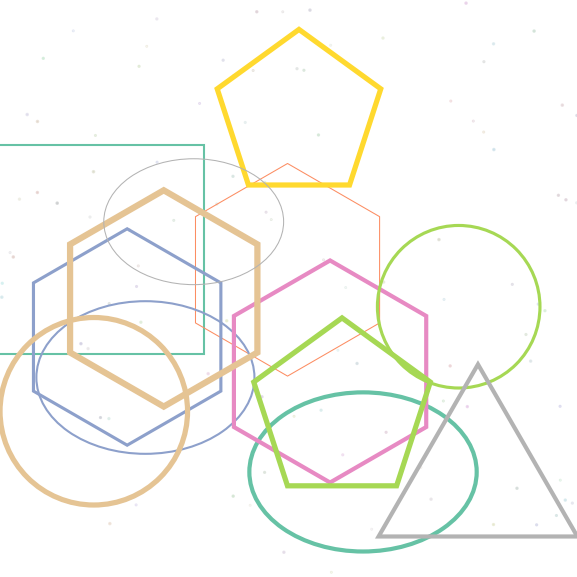[{"shape": "oval", "thickness": 2, "radius": 0.98, "center": [0.629, 0.182]}, {"shape": "square", "thickness": 1, "radius": 0.91, "center": [0.172, 0.567]}, {"shape": "hexagon", "thickness": 0.5, "radius": 0.92, "center": [0.498, 0.532]}, {"shape": "oval", "thickness": 1, "radius": 0.94, "center": [0.252, 0.345]}, {"shape": "hexagon", "thickness": 1.5, "radius": 0.94, "center": [0.22, 0.416]}, {"shape": "hexagon", "thickness": 2, "radius": 0.96, "center": [0.572, 0.356]}, {"shape": "circle", "thickness": 1.5, "radius": 0.7, "center": [0.794, 0.468]}, {"shape": "pentagon", "thickness": 2.5, "radius": 0.8, "center": [0.592, 0.288]}, {"shape": "pentagon", "thickness": 2.5, "radius": 0.74, "center": [0.518, 0.799]}, {"shape": "hexagon", "thickness": 3, "radius": 0.94, "center": [0.284, 0.482]}, {"shape": "circle", "thickness": 2.5, "radius": 0.81, "center": [0.162, 0.287]}, {"shape": "oval", "thickness": 0.5, "radius": 0.78, "center": [0.335, 0.615]}, {"shape": "triangle", "thickness": 2, "radius": 0.99, "center": [0.828, 0.17]}]